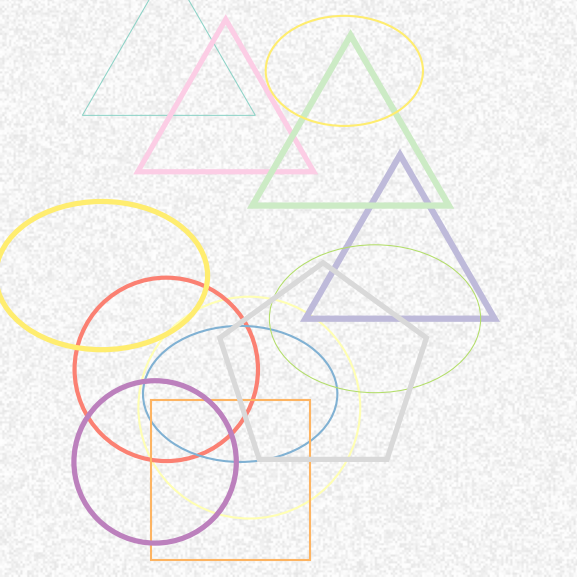[{"shape": "triangle", "thickness": 0.5, "radius": 0.86, "center": [0.292, 0.886]}, {"shape": "circle", "thickness": 1, "radius": 0.96, "center": [0.432, 0.293]}, {"shape": "triangle", "thickness": 3, "radius": 0.95, "center": [0.693, 0.542]}, {"shape": "circle", "thickness": 2, "radius": 0.79, "center": [0.288, 0.36]}, {"shape": "oval", "thickness": 1, "radius": 0.84, "center": [0.416, 0.317]}, {"shape": "square", "thickness": 1, "radius": 0.69, "center": [0.399, 0.168]}, {"shape": "oval", "thickness": 0.5, "radius": 0.91, "center": [0.649, 0.447]}, {"shape": "triangle", "thickness": 2.5, "radius": 0.88, "center": [0.391, 0.79]}, {"shape": "pentagon", "thickness": 2.5, "radius": 0.94, "center": [0.559, 0.356]}, {"shape": "circle", "thickness": 2.5, "radius": 0.7, "center": [0.269, 0.199]}, {"shape": "triangle", "thickness": 3, "radius": 0.98, "center": [0.607, 0.741]}, {"shape": "oval", "thickness": 2.5, "radius": 0.92, "center": [0.176, 0.522]}, {"shape": "oval", "thickness": 1, "radius": 0.68, "center": [0.596, 0.876]}]